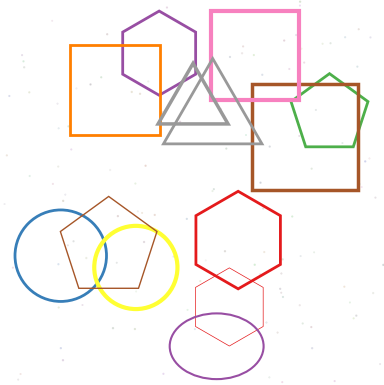[{"shape": "hexagon", "thickness": 2, "radius": 0.63, "center": [0.619, 0.376]}, {"shape": "hexagon", "thickness": 0.5, "radius": 0.51, "center": [0.596, 0.203]}, {"shape": "circle", "thickness": 2, "radius": 0.59, "center": [0.158, 0.336]}, {"shape": "pentagon", "thickness": 2, "radius": 0.53, "center": [0.856, 0.704]}, {"shape": "oval", "thickness": 1.5, "radius": 0.61, "center": [0.563, 0.101]}, {"shape": "hexagon", "thickness": 2, "radius": 0.55, "center": [0.413, 0.862]}, {"shape": "square", "thickness": 2, "radius": 0.58, "center": [0.299, 0.767]}, {"shape": "circle", "thickness": 3, "radius": 0.54, "center": [0.353, 0.305]}, {"shape": "pentagon", "thickness": 1, "radius": 0.66, "center": [0.282, 0.358]}, {"shape": "square", "thickness": 2.5, "radius": 0.69, "center": [0.792, 0.643]}, {"shape": "square", "thickness": 3, "radius": 0.57, "center": [0.662, 0.856]}, {"shape": "triangle", "thickness": 2.5, "radius": 0.52, "center": [0.501, 0.731]}, {"shape": "triangle", "thickness": 2, "radius": 0.74, "center": [0.553, 0.7]}]